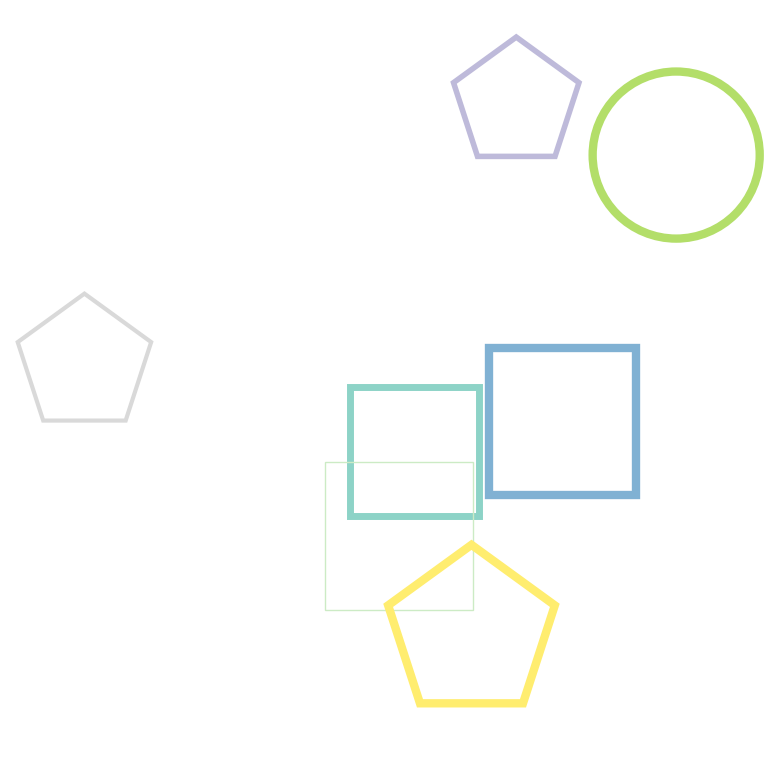[{"shape": "square", "thickness": 2.5, "radius": 0.42, "center": [0.538, 0.414]}, {"shape": "pentagon", "thickness": 2, "radius": 0.43, "center": [0.67, 0.866]}, {"shape": "square", "thickness": 3, "radius": 0.48, "center": [0.73, 0.452]}, {"shape": "circle", "thickness": 3, "radius": 0.54, "center": [0.878, 0.799]}, {"shape": "pentagon", "thickness": 1.5, "radius": 0.46, "center": [0.11, 0.528]}, {"shape": "square", "thickness": 0.5, "radius": 0.48, "center": [0.518, 0.304]}, {"shape": "pentagon", "thickness": 3, "radius": 0.57, "center": [0.612, 0.179]}]